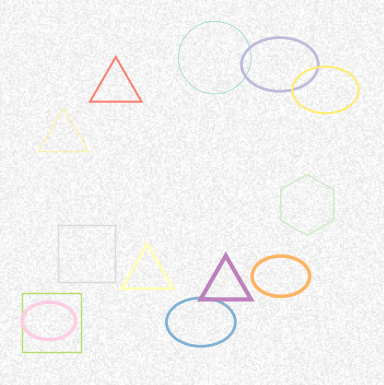[{"shape": "circle", "thickness": 0.5, "radius": 0.47, "center": [0.558, 0.85]}, {"shape": "triangle", "thickness": 2, "radius": 0.39, "center": [0.383, 0.289]}, {"shape": "oval", "thickness": 2, "radius": 0.5, "center": [0.727, 0.833]}, {"shape": "triangle", "thickness": 1.5, "radius": 0.39, "center": [0.301, 0.775]}, {"shape": "oval", "thickness": 2, "radius": 0.45, "center": [0.522, 0.163]}, {"shape": "oval", "thickness": 2.5, "radius": 0.37, "center": [0.73, 0.283]}, {"shape": "square", "thickness": 1, "radius": 0.38, "center": [0.135, 0.161]}, {"shape": "oval", "thickness": 2.5, "radius": 0.35, "center": [0.127, 0.166]}, {"shape": "square", "thickness": 1, "radius": 0.37, "center": [0.224, 0.342]}, {"shape": "triangle", "thickness": 3, "radius": 0.38, "center": [0.586, 0.26]}, {"shape": "hexagon", "thickness": 1, "radius": 0.4, "center": [0.798, 0.468]}, {"shape": "oval", "thickness": 1.5, "radius": 0.43, "center": [0.846, 0.766]}, {"shape": "triangle", "thickness": 0.5, "radius": 0.38, "center": [0.165, 0.644]}]